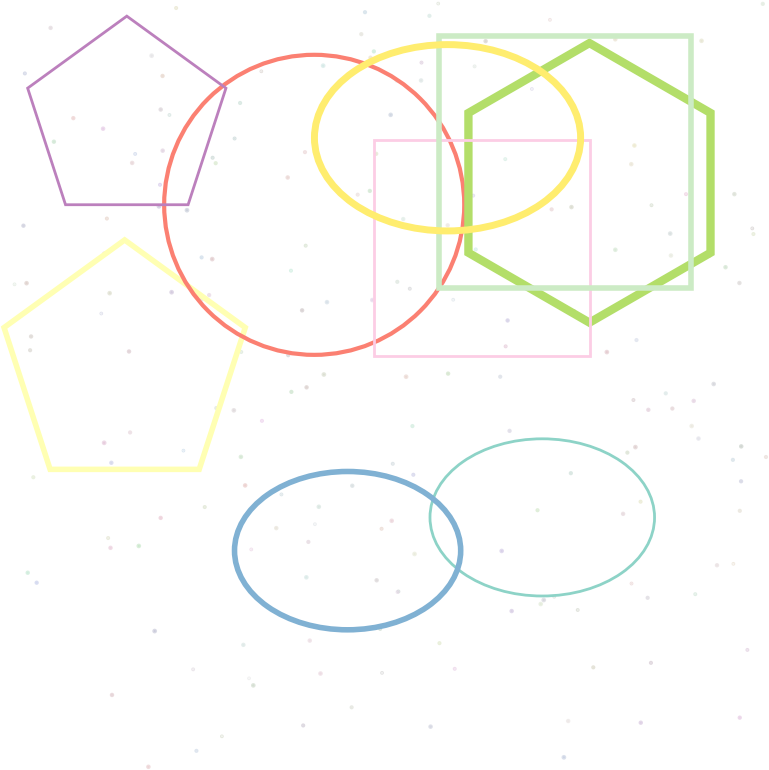[{"shape": "oval", "thickness": 1, "radius": 0.73, "center": [0.704, 0.328]}, {"shape": "pentagon", "thickness": 2, "radius": 0.82, "center": [0.162, 0.524]}, {"shape": "circle", "thickness": 1.5, "radius": 0.97, "center": [0.408, 0.734]}, {"shape": "oval", "thickness": 2, "radius": 0.73, "center": [0.451, 0.285]}, {"shape": "hexagon", "thickness": 3, "radius": 0.91, "center": [0.766, 0.763]}, {"shape": "square", "thickness": 1, "radius": 0.7, "center": [0.626, 0.678]}, {"shape": "pentagon", "thickness": 1, "radius": 0.68, "center": [0.165, 0.844]}, {"shape": "square", "thickness": 2, "radius": 0.82, "center": [0.734, 0.79]}, {"shape": "oval", "thickness": 2.5, "radius": 0.86, "center": [0.581, 0.821]}]